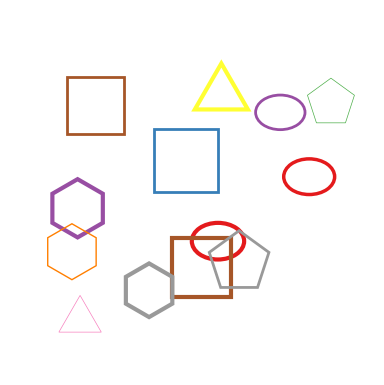[{"shape": "oval", "thickness": 3, "radius": 0.34, "center": [0.566, 0.374]}, {"shape": "oval", "thickness": 2.5, "radius": 0.33, "center": [0.803, 0.541]}, {"shape": "square", "thickness": 2, "radius": 0.41, "center": [0.483, 0.583]}, {"shape": "pentagon", "thickness": 0.5, "radius": 0.32, "center": [0.86, 0.733]}, {"shape": "hexagon", "thickness": 3, "radius": 0.38, "center": [0.202, 0.459]}, {"shape": "oval", "thickness": 2, "radius": 0.32, "center": [0.728, 0.708]}, {"shape": "hexagon", "thickness": 1, "radius": 0.36, "center": [0.187, 0.346]}, {"shape": "triangle", "thickness": 3, "radius": 0.4, "center": [0.575, 0.756]}, {"shape": "square", "thickness": 2, "radius": 0.37, "center": [0.249, 0.727]}, {"shape": "square", "thickness": 3, "radius": 0.38, "center": [0.522, 0.306]}, {"shape": "triangle", "thickness": 0.5, "radius": 0.32, "center": [0.208, 0.169]}, {"shape": "hexagon", "thickness": 3, "radius": 0.35, "center": [0.387, 0.246]}, {"shape": "pentagon", "thickness": 2, "radius": 0.41, "center": [0.621, 0.319]}]